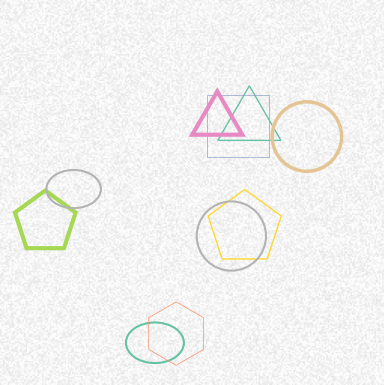[{"shape": "triangle", "thickness": 1, "radius": 0.47, "center": [0.648, 0.683]}, {"shape": "oval", "thickness": 1.5, "radius": 0.38, "center": [0.402, 0.11]}, {"shape": "hexagon", "thickness": 0.5, "radius": 0.41, "center": [0.458, 0.134]}, {"shape": "square", "thickness": 0.5, "radius": 0.4, "center": [0.618, 0.673]}, {"shape": "triangle", "thickness": 3, "radius": 0.37, "center": [0.564, 0.688]}, {"shape": "pentagon", "thickness": 3, "radius": 0.41, "center": [0.118, 0.422]}, {"shape": "pentagon", "thickness": 1, "radius": 0.5, "center": [0.636, 0.408]}, {"shape": "circle", "thickness": 2.5, "radius": 0.45, "center": [0.797, 0.645]}, {"shape": "circle", "thickness": 1.5, "radius": 0.45, "center": [0.601, 0.387]}, {"shape": "oval", "thickness": 1.5, "radius": 0.35, "center": [0.191, 0.509]}]